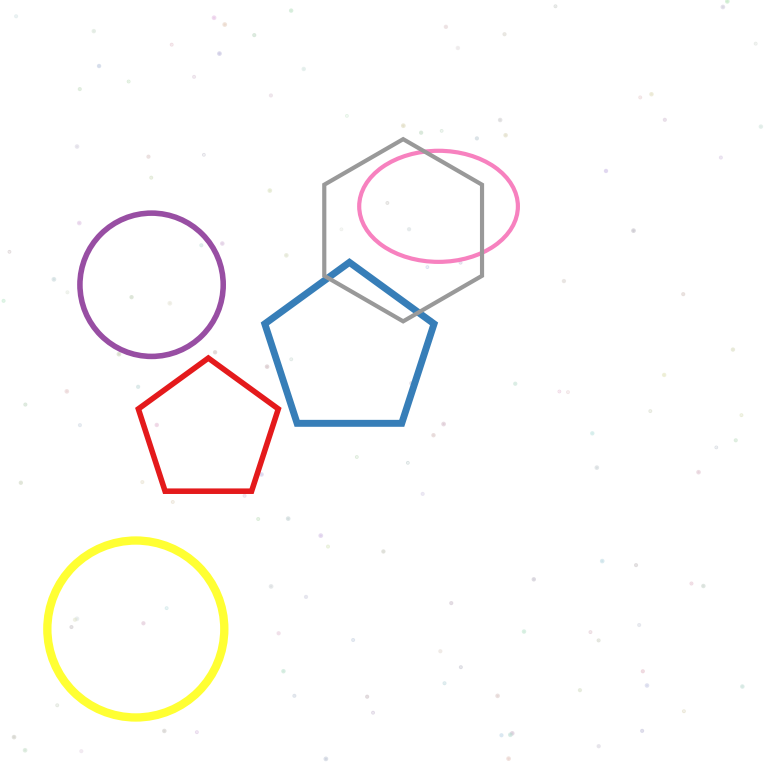[{"shape": "pentagon", "thickness": 2, "radius": 0.48, "center": [0.271, 0.439]}, {"shape": "pentagon", "thickness": 2.5, "radius": 0.58, "center": [0.454, 0.544]}, {"shape": "circle", "thickness": 2, "radius": 0.47, "center": [0.197, 0.63]}, {"shape": "circle", "thickness": 3, "radius": 0.57, "center": [0.176, 0.183]}, {"shape": "oval", "thickness": 1.5, "radius": 0.52, "center": [0.57, 0.732]}, {"shape": "hexagon", "thickness": 1.5, "radius": 0.59, "center": [0.524, 0.701]}]